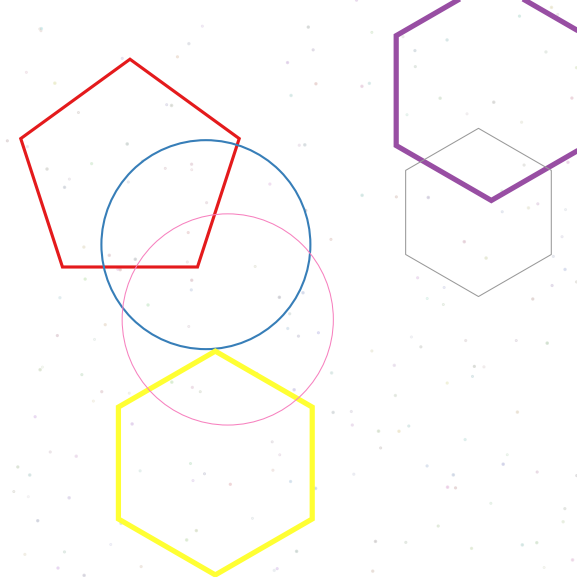[{"shape": "pentagon", "thickness": 1.5, "radius": 0.99, "center": [0.225, 0.698]}, {"shape": "circle", "thickness": 1, "radius": 0.9, "center": [0.357, 0.575]}, {"shape": "hexagon", "thickness": 2.5, "radius": 0.95, "center": [0.851, 0.842]}, {"shape": "hexagon", "thickness": 2.5, "radius": 0.97, "center": [0.373, 0.197]}, {"shape": "circle", "thickness": 0.5, "radius": 0.91, "center": [0.394, 0.446]}, {"shape": "hexagon", "thickness": 0.5, "radius": 0.73, "center": [0.829, 0.631]}]